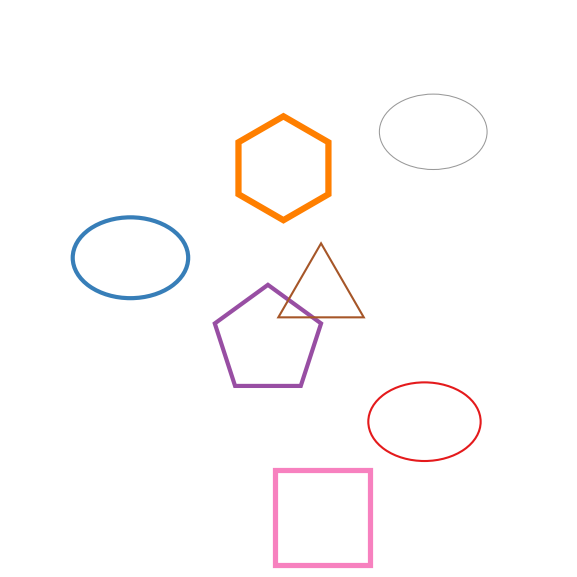[{"shape": "oval", "thickness": 1, "radius": 0.49, "center": [0.735, 0.269]}, {"shape": "oval", "thickness": 2, "radius": 0.5, "center": [0.226, 0.553]}, {"shape": "pentagon", "thickness": 2, "radius": 0.48, "center": [0.464, 0.409]}, {"shape": "hexagon", "thickness": 3, "radius": 0.45, "center": [0.491, 0.708]}, {"shape": "triangle", "thickness": 1, "radius": 0.43, "center": [0.556, 0.492]}, {"shape": "square", "thickness": 2.5, "radius": 0.41, "center": [0.558, 0.103]}, {"shape": "oval", "thickness": 0.5, "radius": 0.47, "center": [0.75, 0.771]}]